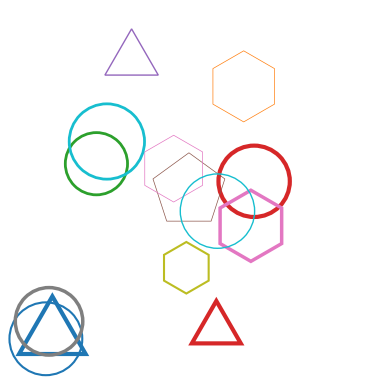[{"shape": "circle", "thickness": 1.5, "radius": 0.47, "center": [0.119, 0.12]}, {"shape": "triangle", "thickness": 3, "radius": 0.5, "center": [0.136, 0.13]}, {"shape": "hexagon", "thickness": 0.5, "radius": 0.46, "center": [0.633, 0.776]}, {"shape": "circle", "thickness": 2, "radius": 0.4, "center": [0.25, 0.575]}, {"shape": "triangle", "thickness": 3, "radius": 0.37, "center": [0.562, 0.145]}, {"shape": "circle", "thickness": 3, "radius": 0.46, "center": [0.66, 0.529]}, {"shape": "triangle", "thickness": 1, "radius": 0.4, "center": [0.342, 0.845]}, {"shape": "pentagon", "thickness": 0.5, "radius": 0.49, "center": [0.491, 0.505]}, {"shape": "hexagon", "thickness": 2.5, "radius": 0.46, "center": [0.652, 0.414]}, {"shape": "hexagon", "thickness": 0.5, "radius": 0.43, "center": [0.451, 0.562]}, {"shape": "circle", "thickness": 2.5, "radius": 0.44, "center": [0.127, 0.165]}, {"shape": "hexagon", "thickness": 1.5, "radius": 0.33, "center": [0.484, 0.305]}, {"shape": "circle", "thickness": 2, "radius": 0.49, "center": [0.278, 0.632]}, {"shape": "circle", "thickness": 1, "radius": 0.48, "center": [0.565, 0.452]}]